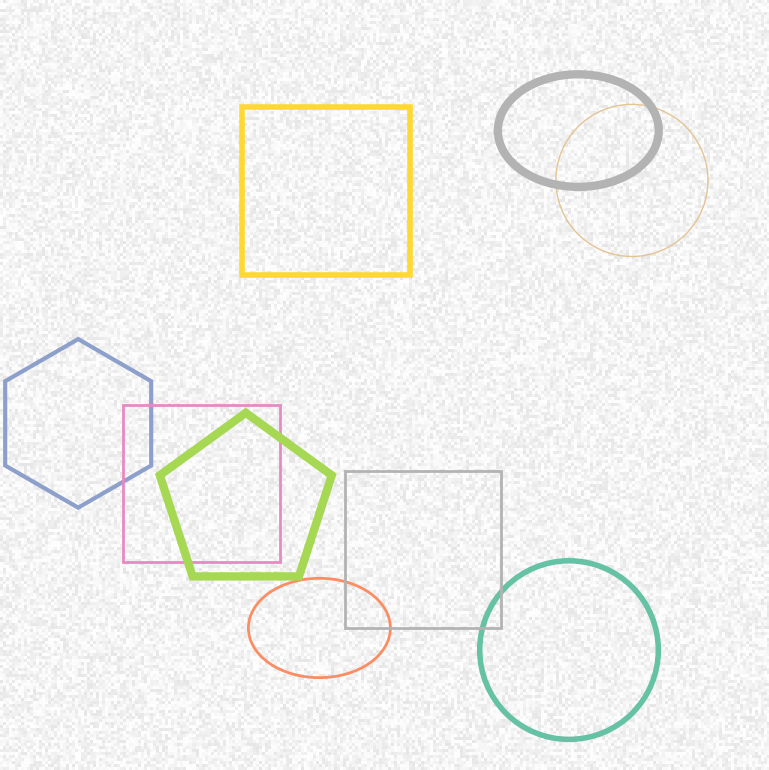[{"shape": "circle", "thickness": 2, "radius": 0.58, "center": [0.739, 0.156]}, {"shape": "oval", "thickness": 1, "radius": 0.46, "center": [0.415, 0.184]}, {"shape": "hexagon", "thickness": 1.5, "radius": 0.55, "center": [0.102, 0.45]}, {"shape": "square", "thickness": 1, "radius": 0.51, "center": [0.262, 0.372]}, {"shape": "pentagon", "thickness": 3, "radius": 0.59, "center": [0.319, 0.346]}, {"shape": "square", "thickness": 2, "radius": 0.55, "center": [0.423, 0.752]}, {"shape": "circle", "thickness": 0.5, "radius": 0.49, "center": [0.821, 0.766]}, {"shape": "square", "thickness": 1, "radius": 0.51, "center": [0.549, 0.286]}, {"shape": "oval", "thickness": 3, "radius": 0.52, "center": [0.751, 0.83]}]